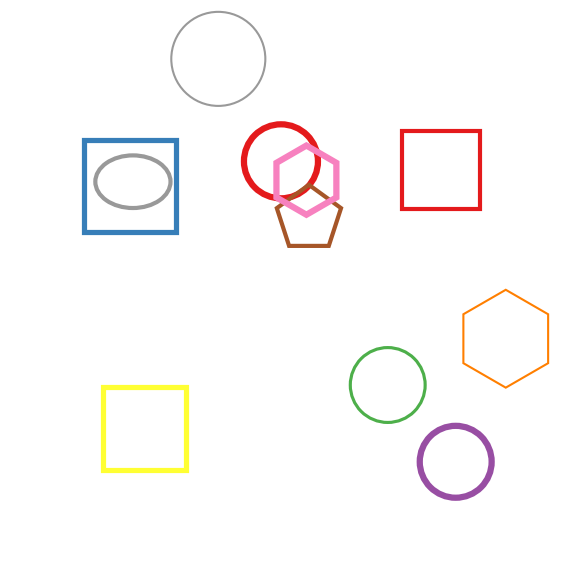[{"shape": "square", "thickness": 2, "radius": 0.34, "center": [0.764, 0.705]}, {"shape": "circle", "thickness": 3, "radius": 0.32, "center": [0.487, 0.72]}, {"shape": "square", "thickness": 2.5, "radius": 0.4, "center": [0.225, 0.677]}, {"shape": "circle", "thickness": 1.5, "radius": 0.32, "center": [0.671, 0.332]}, {"shape": "circle", "thickness": 3, "radius": 0.31, "center": [0.789, 0.2]}, {"shape": "hexagon", "thickness": 1, "radius": 0.42, "center": [0.876, 0.413]}, {"shape": "square", "thickness": 2.5, "radius": 0.36, "center": [0.25, 0.257]}, {"shape": "pentagon", "thickness": 2, "radius": 0.29, "center": [0.535, 0.621]}, {"shape": "hexagon", "thickness": 3, "radius": 0.3, "center": [0.531, 0.687]}, {"shape": "oval", "thickness": 2, "radius": 0.33, "center": [0.23, 0.684]}, {"shape": "circle", "thickness": 1, "radius": 0.41, "center": [0.378, 0.897]}]